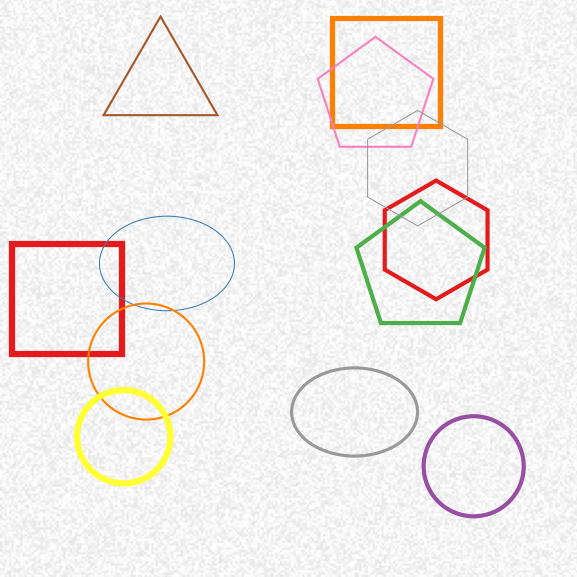[{"shape": "square", "thickness": 3, "radius": 0.48, "center": [0.116, 0.482]}, {"shape": "hexagon", "thickness": 2, "radius": 0.51, "center": [0.755, 0.584]}, {"shape": "oval", "thickness": 0.5, "radius": 0.58, "center": [0.289, 0.543]}, {"shape": "pentagon", "thickness": 2, "radius": 0.58, "center": [0.728, 0.534]}, {"shape": "circle", "thickness": 2, "radius": 0.43, "center": [0.82, 0.192]}, {"shape": "square", "thickness": 2.5, "radius": 0.47, "center": [0.669, 0.874]}, {"shape": "circle", "thickness": 1, "radius": 0.5, "center": [0.253, 0.373]}, {"shape": "circle", "thickness": 3, "radius": 0.4, "center": [0.214, 0.243]}, {"shape": "triangle", "thickness": 1, "radius": 0.57, "center": [0.278, 0.857]}, {"shape": "pentagon", "thickness": 1, "radius": 0.53, "center": [0.65, 0.83]}, {"shape": "oval", "thickness": 1.5, "radius": 0.55, "center": [0.614, 0.286]}, {"shape": "hexagon", "thickness": 0.5, "radius": 0.5, "center": [0.723, 0.708]}]